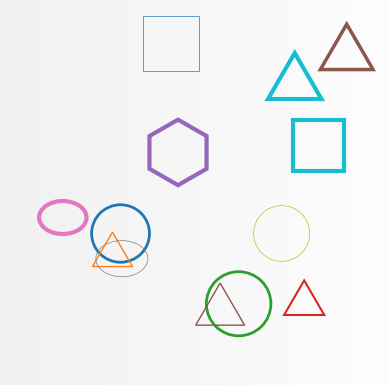[{"shape": "square", "thickness": 0.5, "radius": 0.36, "center": [0.442, 0.887]}, {"shape": "circle", "thickness": 2, "radius": 0.37, "center": [0.311, 0.393]}, {"shape": "triangle", "thickness": 1, "radius": 0.3, "center": [0.29, 0.337]}, {"shape": "circle", "thickness": 2, "radius": 0.42, "center": [0.616, 0.211]}, {"shape": "triangle", "thickness": 1.5, "radius": 0.3, "center": [0.785, 0.212]}, {"shape": "hexagon", "thickness": 3, "radius": 0.43, "center": [0.459, 0.604]}, {"shape": "triangle", "thickness": 2.5, "radius": 0.39, "center": [0.895, 0.859]}, {"shape": "triangle", "thickness": 1, "radius": 0.36, "center": [0.568, 0.192]}, {"shape": "oval", "thickness": 3, "radius": 0.31, "center": [0.162, 0.435]}, {"shape": "oval", "thickness": 0.5, "radius": 0.34, "center": [0.315, 0.328]}, {"shape": "circle", "thickness": 0.5, "radius": 0.36, "center": [0.727, 0.394]}, {"shape": "triangle", "thickness": 3, "radius": 0.4, "center": [0.761, 0.783]}, {"shape": "square", "thickness": 3, "radius": 0.33, "center": [0.821, 0.621]}]